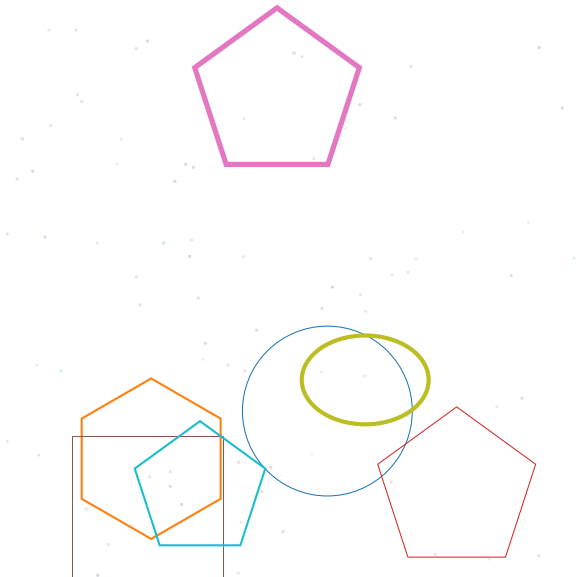[{"shape": "circle", "thickness": 0.5, "radius": 0.74, "center": [0.567, 0.287]}, {"shape": "hexagon", "thickness": 1, "radius": 0.69, "center": [0.262, 0.205]}, {"shape": "pentagon", "thickness": 0.5, "radius": 0.72, "center": [0.791, 0.151]}, {"shape": "square", "thickness": 0.5, "radius": 0.65, "center": [0.255, 0.113]}, {"shape": "pentagon", "thickness": 2.5, "radius": 0.75, "center": [0.48, 0.836]}, {"shape": "oval", "thickness": 2, "radius": 0.55, "center": [0.632, 0.341]}, {"shape": "pentagon", "thickness": 1, "radius": 0.59, "center": [0.346, 0.151]}]